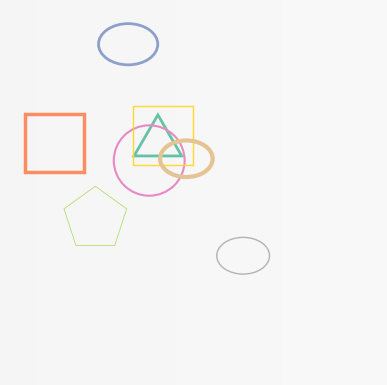[{"shape": "triangle", "thickness": 2, "radius": 0.36, "center": [0.407, 0.631]}, {"shape": "square", "thickness": 2.5, "radius": 0.38, "center": [0.141, 0.629]}, {"shape": "oval", "thickness": 2, "radius": 0.38, "center": [0.331, 0.885]}, {"shape": "circle", "thickness": 1.5, "radius": 0.46, "center": [0.385, 0.583]}, {"shape": "pentagon", "thickness": 0.5, "radius": 0.43, "center": [0.246, 0.431]}, {"shape": "square", "thickness": 1, "radius": 0.39, "center": [0.42, 0.648]}, {"shape": "oval", "thickness": 3, "radius": 0.34, "center": [0.481, 0.588]}, {"shape": "oval", "thickness": 1, "radius": 0.34, "center": [0.627, 0.336]}]